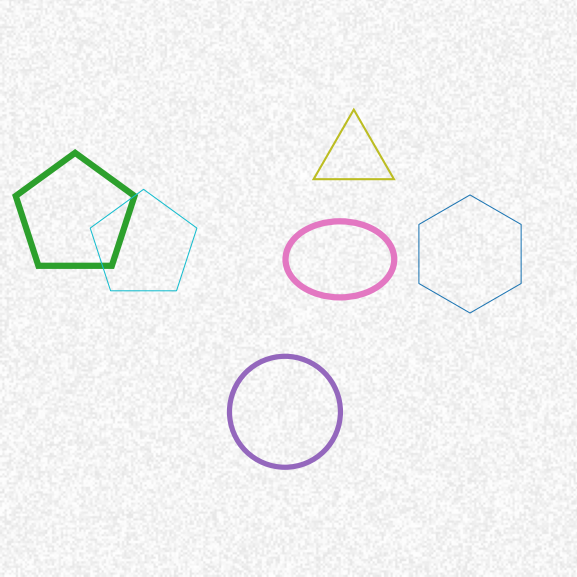[{"shape": "hexagon", "thickness": 0.5, "radius": 0.51, "center": [0.814, 0.559]}, {"shape": "pentagon", "thickness": 3, "radius": 0.54, "center": [0.13, 0.626]}, {"shape": "circle", "thickness": 2.5, "radius": 0.48, "center": [0.493, 0.286]}, {"shape": "oval", "thickness": 3, "radius": 0.47, "center": [0.589, 0.55]}, {"shape": "triangle", "thickness": 1, "radius": 0.4, "center": [0.613, 0.729]}, {"shape": "pentagon", "thickness": 0.5, "radius": 0.49, "center": [0.249, 0.574]}]